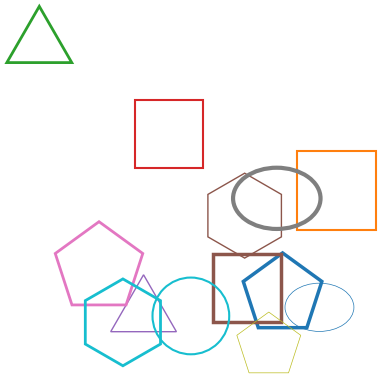[{"shape": "oval", "thickness": 0.5, "radius": 0.45, "center": [0.83, 0.202]}, {"shape": "pentagon", "thickness": 2.5, "radius": 0.54, "center": [0.734, 0.236]}, {"shape": "square", "thickness": 1.5, "radius": 0.51, "center": [0.874, 0.504]}, {"shape": "triangle", "thickness": 2, "radius": 0.49, "center": [0.102, 0.886]}, {"shape": "square", "thickness": 1.5, "radius": 0.44, "center": [0.438, 0.652]}, {"shape": "triangle", "thickness": 1, "radius": 0.49, "center": [0.373, 0.188]}, {"shape": "hexagon", "thickness": 1, "radius": 0.55, "center": [0.635, 0.44]}, {"shape": "square", "thickness": 2.5, "radius": 0.44, "center": [0.641, 0.253]}, {"shape": "pentagon", "thickness": 2, "radius": 0.6, "center": [0.257, 0.305]}, {"shape": "oval", "thickness": 3, "radius": 0.57, "center": [0.719, 0.485]}, {"shape": "pentagon", "thickness": 0.5, "radius": 0.44, "center": [0.698, 0.102]}, {"shape": "circle", "thickness": 1.5, "radius": 0.5, "center": [0.496, 0.179]}, {"shape": "hexagon", "thickness": 2, "radius": 0.56, "center": [0.319, 0.163]}]